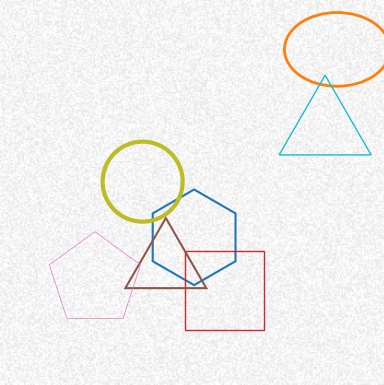[{"shape": "hexagon", "thickness": 1.5, "radius": 0.62, "center": [0.504, 0.384]}, {"shape": "oval", "thickness": 2, "radius": 0.68, "center": [0.876, 0.872]}, {"shape": "square", "thickness": 1, "radius": 0.51, "center": [0.584, 0.246]}, {"shape": "triangle", "thickness": 1.5, "radius": 0.61, "center": [0.431, 0.312]}, {"shape": "pentagon", "thickness": 0.5, "radius": 0.62, "center": [0.247, 0.274]}, {"shape": "circle", "thickness": 3, "radius": 0.52, "center": [0.371, 0.528]}, {"shape": "triangle", "thickness": 1, "radius": 0.69, "center": [0.844, 0.667]}]